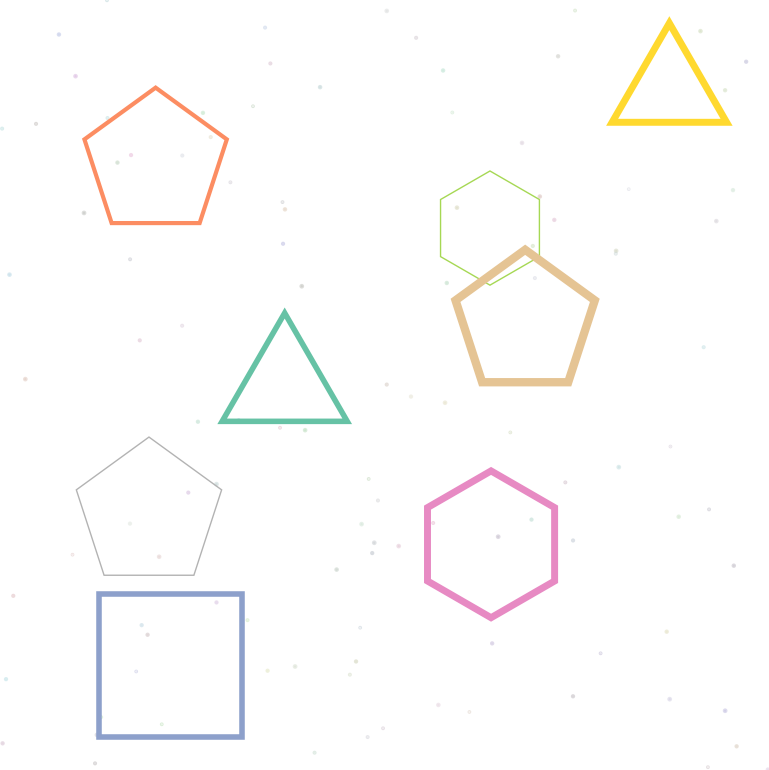[{"shape": "triangle", "thickness": 2, "radius": 0.47, "center": [0.37, 0.5]}, {"shape": "pentagon", "thickness": 1.5, "radius": 0.49, "center": [0.202, 0.789]}, {"shape": "square", "thickness": 2, "radius": 0.47, "center": [0.221, 0.135]}, {"shape": "hexagon", "thickness": 2.5, "radius": 0.48, "center": [0.638, 0.293]}, {"shape": "hexagon", "thickness": 0.5, "radius": 0.37, "center": [0.636, 0.704]}, {"shape": "triangle", "thickness": 2.5, "radius": 0.43, "center": [0.869, 0.884]}, {"shape": "pentagon", "thickness": 3, "radius": 0.48, "center": [0.682, 0.581]}, {"shape": "pentagon", "thickness": 0.5, "radius": 0.5, "center": [0.193, 0.333]}]